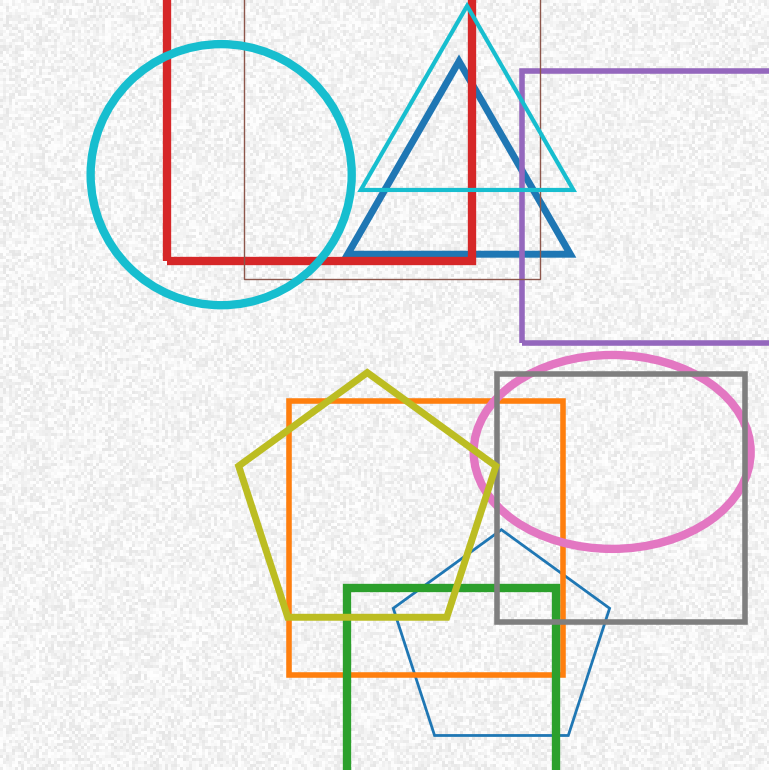[{"shape": "pentagon", "thickness": 1, "radius": 0.74, "center": [0.651, 0.164]}, {"shape": "triangle", "thickness": 2.5, "radius": 0.83, "center": [0.596, 0.753]}, {"shape": "square", "thickness": 2, "radius": 0.89, "center": [0.553, 0.301]}, {"shape": "square", "thickness": 3, "radius": 0.68, "center": [0.586, 0.101]}, {"shape": "square", "thickness": 3, "radius": 0.99, "center": [0.415, 0.86]}, {"shape": "square", "thickness": 2, "radius": 0.88, "center": [0.855, 0.731]}, {"shape": "square", "thickness": 0.5, "radius": 0.96, "center": [0.509, 0.83]}, {"shape": "oval", "thickness": 3, "radius": 0.9, "center": [0.795, 0.413]}, {"shape": "square", "thickness": 2, "radius": 0.81, "center": [0.806, 0.353]}, {"shape": "pentagon", "thickness": 2.5, "radius": 0.88, "center": [0.477, 0.34]}, {"shape": "triangle", "thickness": 1.5, "radius": 0.8, "center": [0.607, 0.833]}, {"shape": "circle", "thickness": 3, "radius": 0.85, "center": [0.287, 0.773]}]